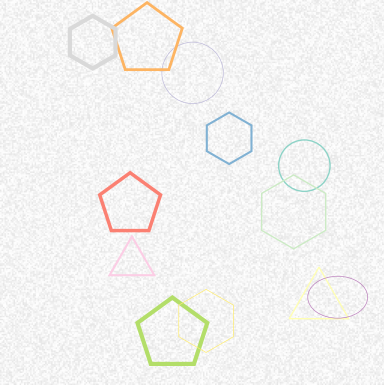[{"shape": "circle", "thickness": 1, "radius": 0.33, "center": [0.791, 0.57]}, {"shape": "triangle", "thickness": 1, "radius": 0.45, "center": [0.829, 0.217]}, {"shape": "circle", "thickness": 0.5, "radius": 0.4, "center": [0.5, 0.811]}, {"shape": "pentagon", "thickness": 2.5, "radius": 0.42, "center": [0.338, 0.468]}, {"shape": "hexagon", "thickness": 1.5, "radius": 0.33, "center": [0.595, 0.641]}, {"shape": "pentagon", "thickness": 2, "radius": 0.48, "center": [0.382, 0.897]}, {"shape": "pentagon", "thickness": 3, "radius": 0.48, "center": [0.448, 0.132]}, {"shape": "triangle", "thickness": 1.5, "radius": 0.34, "center": [0.343, 0.319]}, {"shape": "hexagon", "thickness": 3, "radius": 0.34, "center": [0.241, 0.891]}, {"shape": "oval", "thickness": 0.5, "radius": 0.39, "center": [0.877, 0.228]}, {"shape": "hexagon", "thickness": 1, "radius": 0.48, "center": [0.763, 0.45]}, {"shape": "hexagon", "thickness": 0.5, "radius": 0.41, "center": [0.535, 0.166]}]